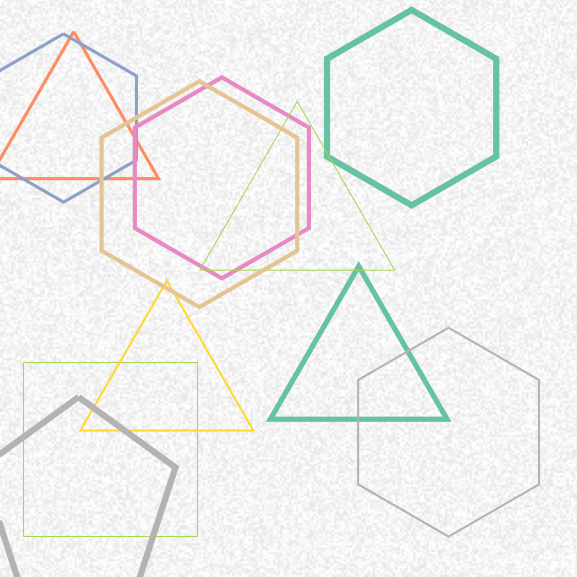[{"shape": "triangle", "thickness": 2.5, "radius": 0.88, "center": [0.621, 0.362]}, {"shape": "hexagon", "thickness": 3, "radius": 0.85, "center": [0.713, 0.813]}, {"shape": "triangle", "thickness": 1.5, "radius": 0.85, "center": [0.128, 0.775]}, {"shape": "hexagon", "thickness": 1.5, "radius": 0.73, "center": [0.11, 0.795]}, {"shape": "hexagon", "thickness": 2, "radius": 0.87, "center": [0.384, 0.691]}, {"shape": "square", "thickness": 0.5, "radius": 0.75, "center": [0.191, 0.222]}, {"shape": "triangle", "thickness": 0.5, "radius": 0.97, "center": [0.515, 0.629]}, {"shape": "triangle", "thickness": 1, "radius": 0.86, "center": [0.289, 0.34]}, {"shape": "hexagon", "thickness": 2, "radius": 0.98, "center": [0.345, 0.663]}, {"shape": "hexagon", "thickness": 1, "radius": 0.9, "center": [0.777, 0.251]}, {"shape": "pentagon", "thickness": 3, "radius": 0.88, "center": [0.136, 0.135]}]